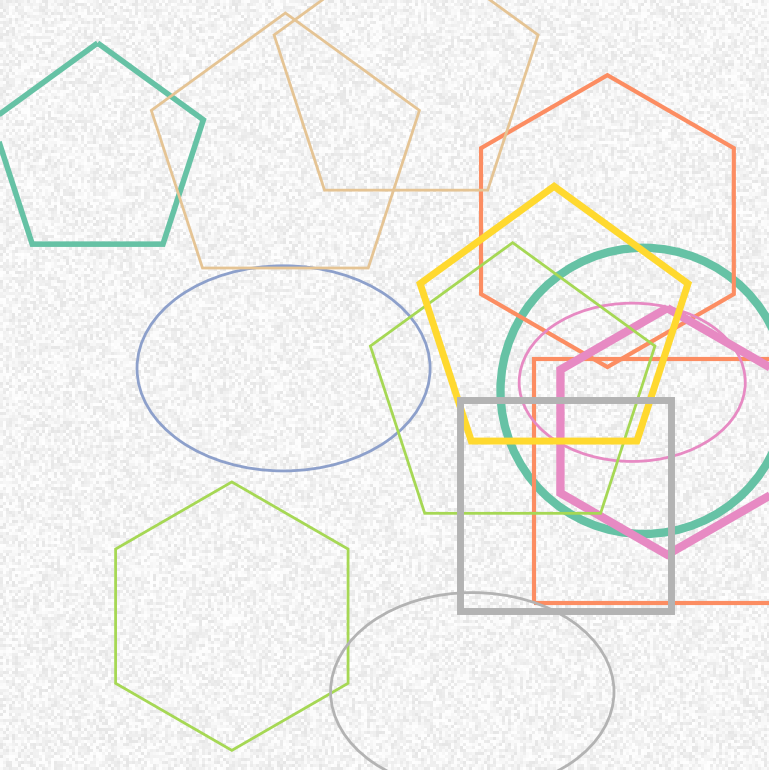[{"shape": "circle", "thickness": 3, "radius": 0.93, "center": [0.836, 0.492]}, {"shape": "pentagon", "thickness": 2, "radius": 0.72, "center": [0.127, 0.8]}, {"shape": "square", "thickness": 1.5, "radius": 0.79, "center": [0.852, 0.375]}, {"shape": "hexagon", "thickness": 1.5, "radius": 0.95, "center": [0.789, 0.713]}, {"shape": "oval", "thickness": 1, "radius": 0.95, "center": [0.368, 0.522]}, {"shape": "oval", "thickness": 1, "radius": 0.73, "center": [0.821, 0.503]}, {"shape": "hexagon", "thickness": 3, "radius": 0.8, "center": [0.867, 0.44]}, {"shape": "hexagon", "thickness": 1, "radius": 0.87, "center": [0.301, 0.2]}, {"shape": "pentagon", "thickness": 1, "radius": 0.97, "center": [0.666, 0.491]}, {"shape": "pentagon", "thickness": 2.5, "radius": 0.91, "center": [0.72, 0.575]}, {"shape": "pentagon", "thickness": 1, "radius": 0.9, "center": [0.527, 0.899]}, {"shape": "pentagon", "thickness": 1, "radius": 0.92, "center": [0.371, 0.8]}, {"shape": "square", "thickness": 2.5, "radius": 0.68, "center": [0.735, 0.343]}, {"shape": "oval", "thickness": 1, "radius": 0.92, "center": [0.613, 0.102]}]